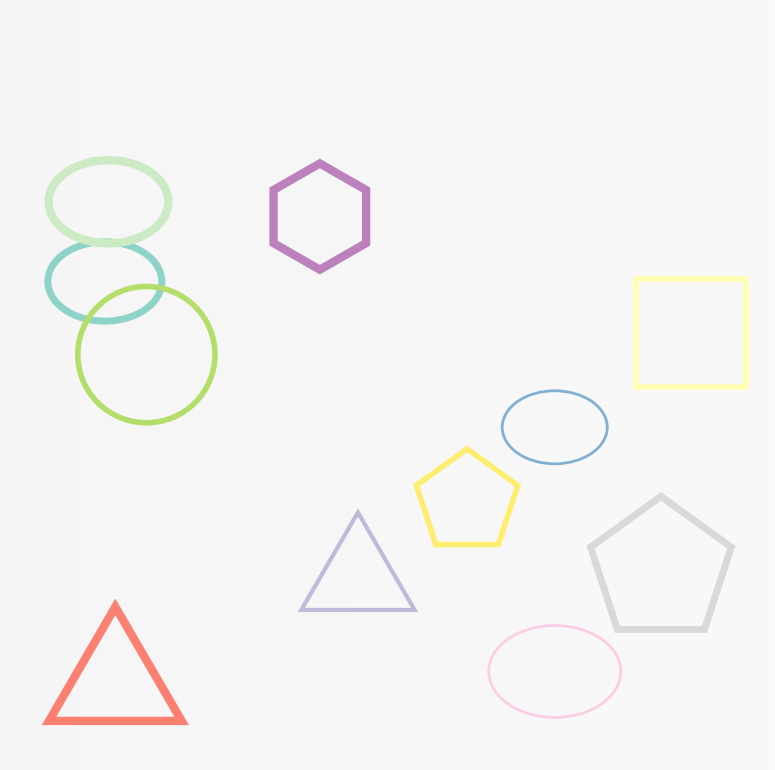[{"shape": "oval", "thickness": 2.5, "radius": 0.37, "center": [0.135, 0.634]}, {"shape": "square", "thickness": 2, "radius": 0.35, "center": [0.892, 0.568]}, {"shape": "triangle", "thickness": 1.5, "radius": 0.42, "center": [0.462, 0.25]}, {"shape": "triangle", "thickness": 3, "radius": 0.49, "center": [0.149, 0.113]}, {"shape": "oval", "thickness": 1, "radius": 0.34, "center": [0.716, 0.445]}, {"shape": "circle", "thickness": 2, "radius": 0.44, "center": [0.189, 0.539]}, {"shape": "oval", "thickness": 1, "radius": 0.43, "center": [0.716, 0.128]}, {"shape": "pentagon", "thickness": 2.5, "radius": 0.48, "center": [0.853, 0.26]}, {"shape": "hexagon", "thickness": 3, "radius": 0.34, "center": [0.413, 0.719]}, {"shape": "oval", "thickness": 3, "radius": 0.39, "center": [0.14, 0.738]}, {"shape": "pentagon", "thickness": 2, "radius": 0.34, "center": [0.603, 0.348]}]